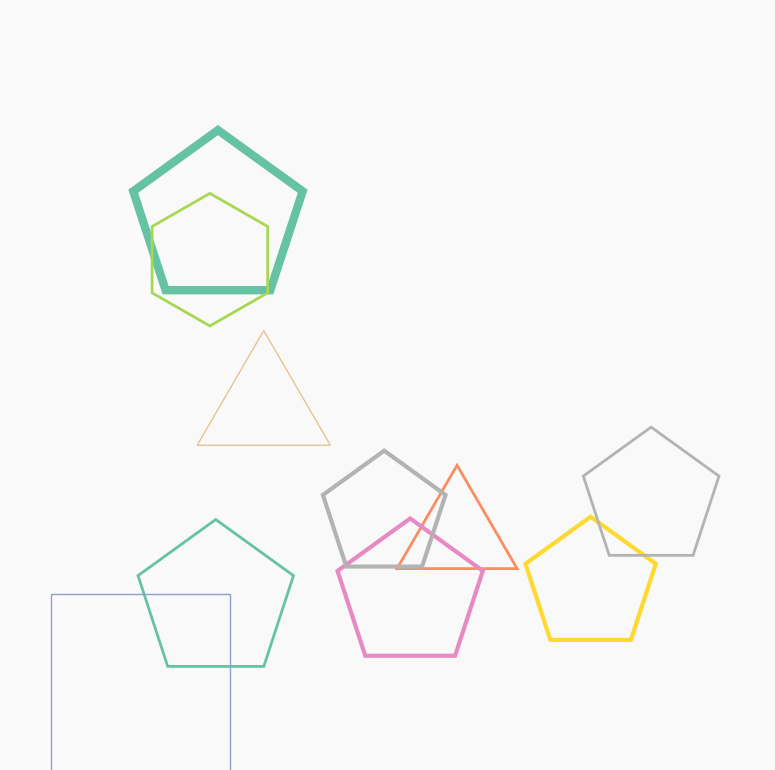[{"shape": "pentagon", "thickness": 1, "radius": 0.53, "center": [0.278, 0.22]}, {"shape": "pentagon", "thickness": 3, "radius": 0.57, "center": [0.281, 0.716]}, {"shape": "triangle", "thickness": 1, "radius": 0.45, "center": [0.59, 0.306]}, {"shape": "square", "thickness": 0.5, "radius": 0.57, "center": [0.181, 0.113]}, {"shape": "pentagon", "thickness": 1.5, "radius": 0.49, "center": [0.529, 0.228]}, {"shape": "hexagon", "thickness": 1, "radius": 0.43, "center": [0.271, 0.663]}, {"shape": "pentagon", "thickness": 1.5, "radius": 0.44, "center": [0.762, 0.24]}, {"shape": "triangle", "thickness": 0.5, "radius": 0.5, "center": [0.34, 0.471]}, {"shape": "pentagon", "thickness": 1.5, "radius": 0.42, "center": [0.496, 0.332]}, {"shape": "pentagon", "thickness": 1, "radius": 0.46, "center": [0.84, 0.353]}]